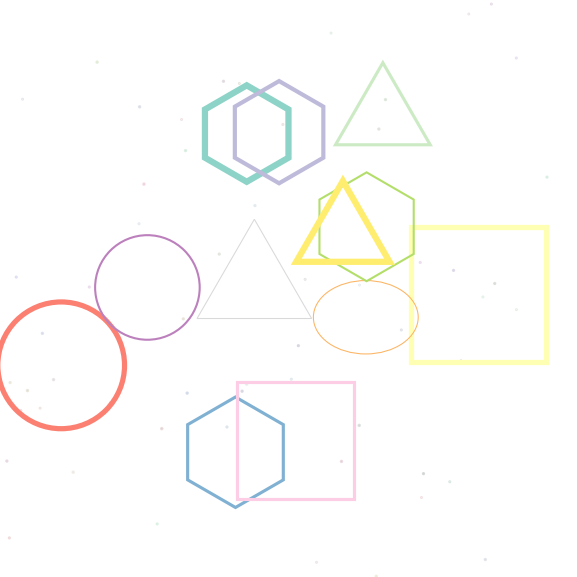[{"shape": "hexagon", "thickness": 3, "radius": 0.42, "center": [0.427, 0.768]}, {"shape": "square", "thickness": 2.5, "radius": 0.58, "center": [0.829, 0.489]}, {"shape": "hexagon", "thickness": 2, "radius": 0.44, "center": [0.483, 0.77]}, {"shape": "circle", "thickness": 2.5, "radius": 0.55, "center": [0.106, 0.367]}, {"shape": "hexagon", "thickness": 1.5, "radius": 0.48, "center": [0.408, 0.216]}, {"shape": "oval", "thickness": 0.5, "radius": 0.45, "center": [0.633, 0.45]}, {"shape": "hexagon", "thickness": 1, "radius": 0.47, "center": [0.635, 0.606]}, {"shape": "square", "thickness": 1.5, "radius": 0.51, "center": [0.512, 0.236]}, {"shape": "triangle", "thickness": 0.5, "radius": 0.57, "center": [0.44, 0.505]}, {"shape": "circle", "thickness": 1, "radius": 0.45, "center": [0.255, 0.501]}, {"shape": "triangle", "thickness": 1.5, "radius": 0.47, "center": [0.663, 0.796]}, {"shape": "triangle", "thickness": 3, "radius": 0.47, "center": [0.594, 0.592]}]